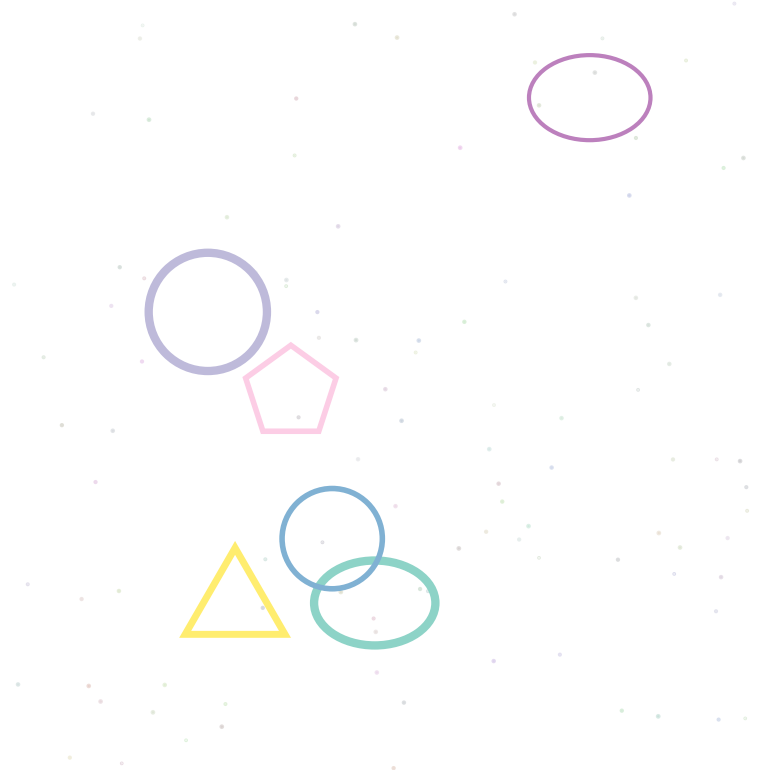[{"shape": "oval", "thickness": 3, "radius": 0.39, "center": [0.487, 0.217]}, {"shape": "circle", "thickness": 3, "radius": 0.38, "center": [0.27, 0.595]}, {"shape": "circle", "thickness": 2, "radius": 0.33, "center": [0.431, 0.3]}, {"shape": "pentagon", "thickness": 2, "radius": 0.31, "center": [0.378, 0.49]}, {"shape": "oval", "thickness": 1.5, "radius": 0.39, "center": [0.766, 0.873]}, {"shape": "triangle", "thickness": 2.5, "radius": 0.37, "center": [0.305, 0.214]}]